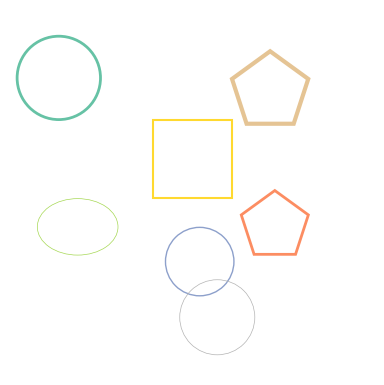[{"shape": "circle", "thickness": 2, "radius": 0.54, "center": [0.153, 0.798]}, {"shape": "pentagon", "thickness": 2, "radius": 0.46, "center": [0.714, 0.413]}, {"shape": "circle", "thickness": 1, "radius": 0.44, "center": [0.519, 0.321]}, {"shape": "oval", "thickness": 0.5, "radius": 0.52, "center": [0.202, 0.411]}, {"shape": "square", "thickness": 1.5, "radius": 0.51, "center": [0.5, 0.587]}, {"shape": "pentagon", "thickness": 3, "radius": 0.52, "center": [0.702, 0.763]}, {"shape": "circle", "thickness": 0.5, "radius": 0.49, "center": [0.564, 0.176]}]